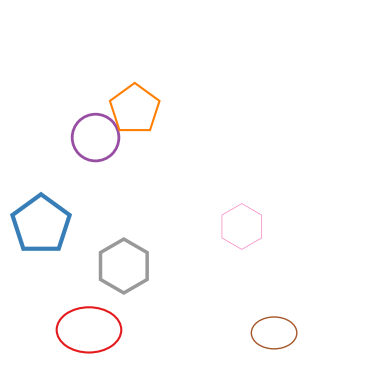[{"shape": "oval", "thickness": 1.5, "radius": 0.42, "center": [0.231, 0.143]}, {"shape": "pentagon", "thickness": 3, "radius": 0.39, "center": [0.107, 0.417]}, {"shape": "circle", "thickness": 2, "radius": 0.3, "center": [0.248, 0.643]}, {"shape": "pentagon", "thickness": 1.5, "radius": 0.34, "center": [0.35, 0.717]}, {"shape": "oval", "thickness": 1, "radius": 0.3, "center": [0.712, 0.135]}, {"shape": "hexagon", "thickness": 0.5, "radius": 0.3, "center": [0.628, 0.412]}, {"shape": "hexagon", "thickness": 2.5, "radius": 0.35, "center": [0.322, 0.309]}]